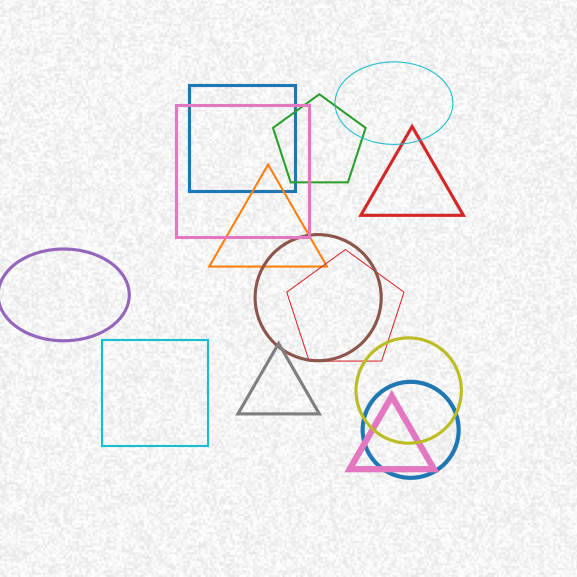[{"shape": "circle", "thickness": 2, "radius": 0.42, "center": [0.711, 0.255]}, {"shape": "square", "thickness": 1.5, "radius": 0.46, "center": [0.419, 0.76]}, {"shape": "triangle", "thickness": 1, "radius": 0.59, "center": [0.464, 0.596]}, {"shape": "pentagon", "thickness": 1, "radius": 0.42, "center": [0.553, 0.752]}, {"shape": "pentagon", "thickness": 0.5, "radius": 0.53, "center": [0.598, 0.46]}, {"shape": "triangle", "thickness": 1.5, "radius": 0.51, "center": [0.714, 0.678]}, {"shape": "oval", "thickness": 1.5, "radius": 0.57, "center": [0.11, 0.488]}, {"shape": "circle", "thickness": 1.5, "radius": 0.55, "center": [0.551, 0.484]}, {"shape": "square", "thickness": 1.5, "radius": 0.57, "center": [0.42, 0.704]}, {"shape": "triangle", "thickness": 3, "radius": 0.42, "center": [0.678, 0.229]}, {"shape": "triangle", "thickness": 1.5, "radius": 0.41, "center": [0.482, 0.323]}, {"shape": "circle", "thickness": 1.5, "radius": 0.46, "center": [0.708, 0.323]}, {"shape": "square", "thickness": 1, "radius": 0.46, "center": [0.268, 0.318]}, {"shape": "oval", "thickness": 0.5, "radius": 0.51, "center": [0.682, 0.821]}]